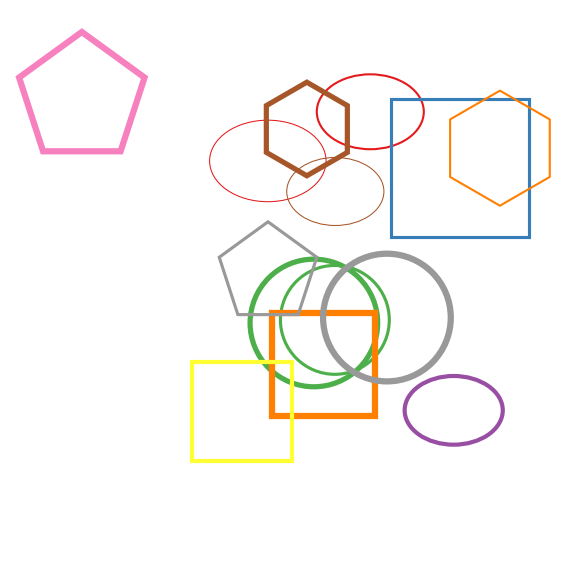[{"shape": "oval", "thickness": 0.5, "radius": 0.5, "center": [0.464, 0.72]}, {"shape": "oval", "thickness": 1, "radius": 0.46, "center": [0.641, 0.806]}, {"shape": "square", "thickness": 1.5, "radius": 0.6, "center": [0.796, 0.708]}, {"shape": "circle", "thickness": 1.5, "radius": 0.47, "center": [0.58, 0.445]}, {"shape": "circle", "thickness": 2.5, "radius": 0.55, "center": [0.544, 0.44]}, {"shape": "oval", "thickness": 2, "radius": 0.42, "center": [0.786, 0.289]}, {"shape": "hexagon", "thickness": 1, "radius": 0.5, "center": [0.866, 0.743]}, {"shape": "square", "thickness": 3, "radius": 0.45, "center": [0.561, 0.368]}, {"shape": "square", "thickness": 2, "radius": 0.43, "center": [0.419, 0.286]}, {"shape": "hexagon", "thickness": 2.5, "radius": 0.4, "center": [0.531, 0.776]}, {"shape": "oval", "thickness": 0.5, "radius": 0.42, "center": [0.581, 0.668]}, {"shape": "pentagon", "thickness": 3, "radius": 0.57, "center": [0.142, 0.83]}, {"shape": "pentagon", "thickness": 1.5, "radius": 0.44, "center": [0.464, 0.526]}, {"shape": "circle", "thickness": 3, "radius": 0.55, "center": [0.67, 0.449]}]